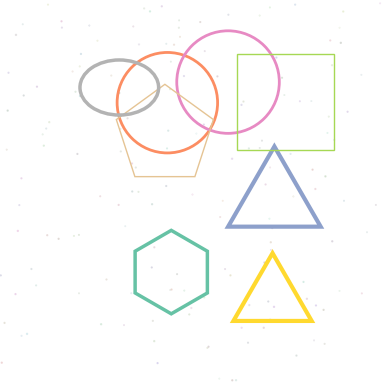[{"shape": "hexagon", "thickness": 2.5, "radius": 0.54, "center": [0.445, 0.293]}, {"shape": "circle", "thickness": 2, "radius": 0.65, "center": [0.435, 0.733]}, {"shape": "triangle", "thickness": 3, "radius": 0.69, "center": [0.713, 0.481]}, {"shape": "circle", "thickness": 2, "radius": 0.67, "center": [0.592, 0.787]}, {"shape": "square", "thickness": 1, "radius": 0.63, "center": [0.741, 0.735]}, {"shape": "triangle", "thickness": 3, "radius": 0.59, "center": [0.708, 0.225]}, {"shape": "pentagon", "thickness": 1, "radius": 0.66, "center": [0.428, 0.648]}, {"shape": "oval", "thickness": 2.5, "radius": 0.51, "center": [0.31, 0.773]}]